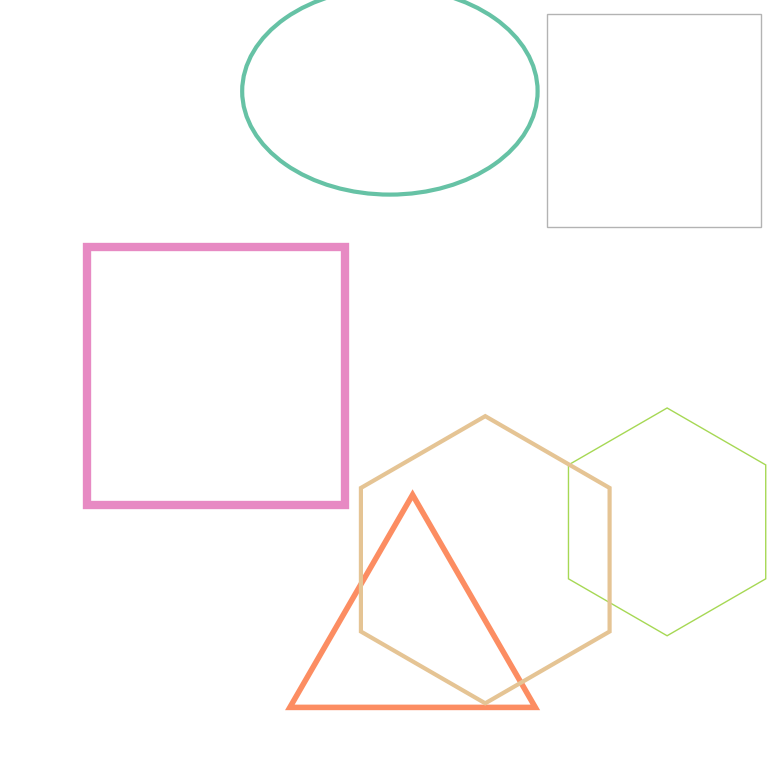[{"shape": "oval", "thickness": 1.5, "radius": 0.96, "center": [0.506, 0.882]}, {"shape": "triangle", "thickness": 2, "radius": 0.92, "center": [0.536, 0.173]}, {"shape": "square", "thickness": 3, "radius": 0.84, "center": [0.28, 0.512]}, {"shape": "hexagon", "thickness": 0.5, "radius": 0.74, "center": [0.866, 0.322]}, {"shape": "hexagon", "thickness": 1.5, "radius": 0.93, "center": [0.63, 0.273]}, {"shape": "square", "thickness": 0.5, "radius": 0.69, "center": [0.849, 0.843]}]